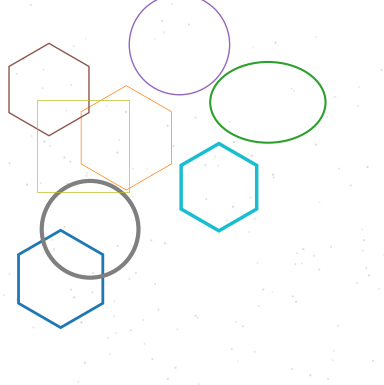[{"shape": "hexagon", "thickness": 2, "radius": 0.63, "center": [0.158, 0.276]}, {"shape": "hexagon", "thickness": 0.5, "radius": 0.68, "center": [0.328, 0.642]}, {"shape": "oval", "thickness": 1.5, "radius": 0.75, "center": [0.696, 0.734]}, {"shape": "circle", "thickness": 1, "radius": 0.65, "center": [0.466, 0.884]}, {"shape": "hexagon", "thickness": 1, "radius": 0.6, "center": [0.127, 0.767]}, {"shape": "circle", "thickness": 3, "radius": 0.63, "center": [0.234, 0.404]}, {"shape": "square", "thickness": 0.5, "radius": 0.6, "center": [0.216, 0.62]}, {"shape": "hexagon", "thickness": 2.5, "radius": 0.57, "center": [0.569, 0.514]}]